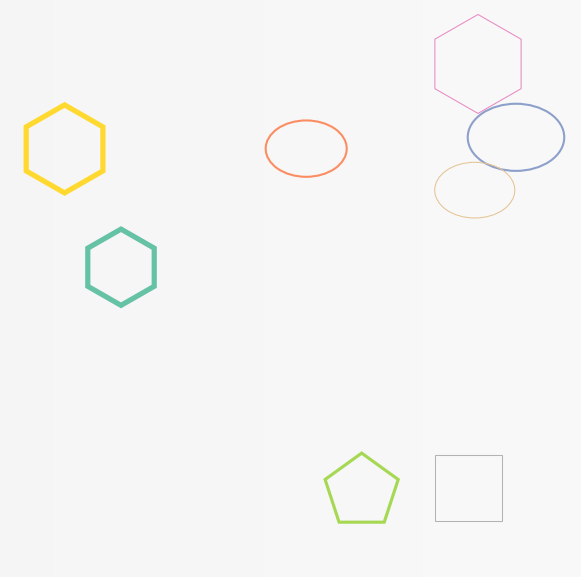[{"shape": "hexagon", "thickness": 2.5, "radius": 0.33, "center": [0.208, 0.536]}, {"shape": "oval", "thickness": 1, "radius": 0.35, "center": [0.527, 0.742]}, {"shape": "oval", "thickness": 1, "radius": 0.42, "center": [0.888, 0.761]}, {"shape": "hexagon", "thickness": 0.5, "radius": 0.43, "center": [0.822, 0.888]}, {"shape": "pentagon", "thickness": 1.5, "radius": 0.33, "center": [0.622, 0.148]}, {"shape": "hexagon", "thickness": 2.5, "radius": 0.38, "center": [0.111, 0.741]}, {"shape": "oval", "thickness": 0.5, "radius": 0.34, "center": [0.817, 0.67]}, {"shape": "square", "thickness": 0.5, "radius": 0.29, "center": [0.806, 0.154]}]